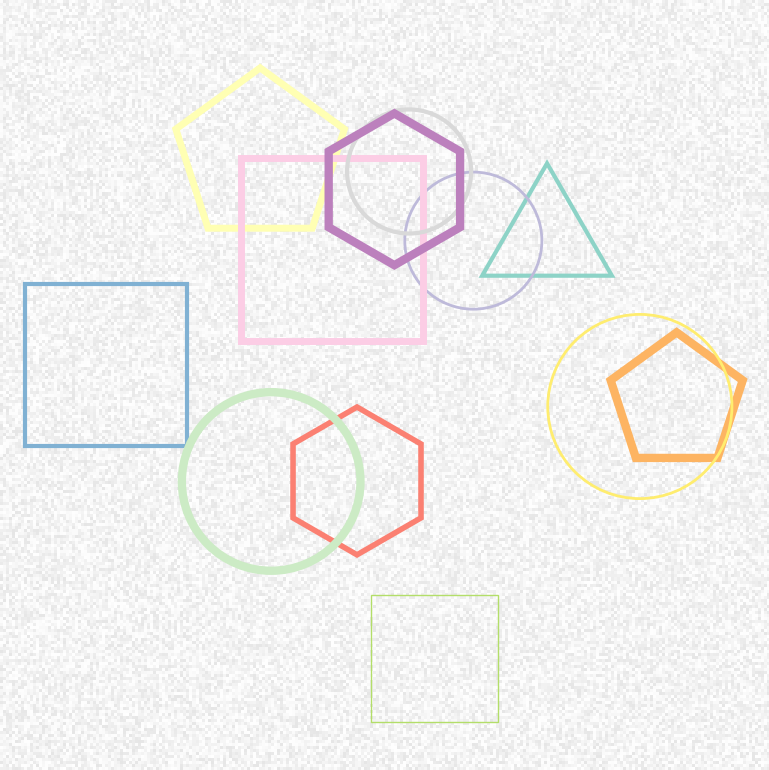[{"shape": "triangle", "thickness": 1.5, "radius": 0.49, "center": [0.71, 0.691]}, {"shape": "pentagon", "thickness": 2.5, "radius": 0.58, "center": [0.338, 0.797]}, {"shape": "circle", "thickness": 1, "radius": 0.45, "center": [0.615, 0.687]}, {"shape": "hexagon", "thickness": 2, "radius": 0.48, "center": [0.464, 0.375]}, {"shape": "square", "thickness": 1.5, "radius": 0.52, "center": [0.138, 0.526]}, {"shape": "pentagon", "thickness": 3, "radius": 0.45, "center": [0.879, 0.478]}, {"shape": "square", "thickness": 0.5, "radius": 0.41, "center": [0.564, 0.145]}, {"shape": "square", "thickness": 2.5, "radius": 0.59, "center": [0.431, 0.676]}, {"shape": "circle", "thickness": 1.5, "radius": 0.4, "center": [0.531, 0.777]}, {"shape": "hexagon", "thickness": 3, "radius": 0.49, "center": [0.512, 0.754]}, {"shape": "circle", "thickness": 3, "radius": 0.58, "center": [0.352, 0.375]}, {"shape": "circle", "thickness": 1, "radius": 0.6, "center": [0.831, 0.472]}]